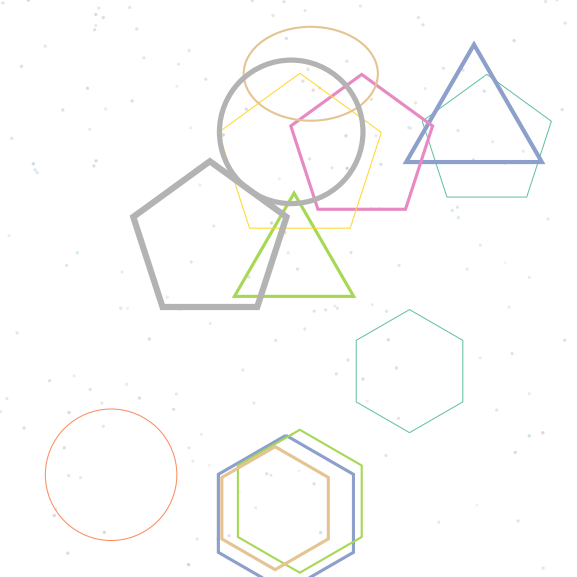[{"shape": "hexagon", "thickness": 0.5, "radius": 0.53, "center": [0.709, 0.356]}, {"shape": "pentagon", "thickness": 0.5, "radius": 0.59, "center": [0.843, 0.753]}, {"shape": "circle", "thickness": 0.5, "radius": 0.57, "center": [0.192, 0.177]}, {"shape": "hexagon", "thickness": 1.5, "radius": 0.68, "center": [0.495, 0.11]}, {"shape": "triangle", "thickness": 2, "radius": 0.68, "center": [0.821, 0.786]}, {"shape": "pentagon", "thickness": 1.5, "radius": 0.65, "center": [0.626, 0.741]}, {"shape": "triangle", "thickness": 1.5, "radius": 0.6, "center": [0.509, 0.546]}, {"shape": "hexagon", "thickness": 1, "radius": 0.62, "center": [0.519, 0.131]}, {"shape": "pentagon", "thickness": 0.5, "radius": 0.74, "center": [0.519, 0.724]}, {"shape": "oval", "thickness": 1, "radius": 0.58, "center": [0.538, 0.871]}, {"shape": "hexagon", "thickness": 1.5, "radius": 0.53, "center": [0.476, 0.119]}, {"shape": "circle", "thickness": 2.5, "radius": 0.62, "center": [0.504, 0.771]}, {"shape": "pentagon", "thickness": 3, "radius": 0.7, "center": [0.363, 0.58]}]